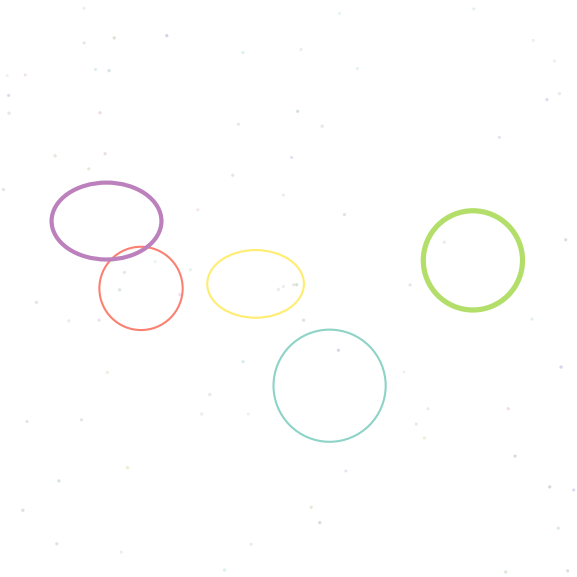[{"shape": "circle", "thickness": 1, "radius": 0.49, "center": [0.571, 0.331]}, {"shape": "circle", "thickness": 1, "radius": 0.36, "center": [0.244, 0.5]}, {"shape": "circle", "thickness": 2.5, "radius": 0.43, "center": [0.819, 0.548]}, {"shape": "oval", "thickness": 2, "radius": 0.48, "center": [0.184, 0.616]}, {"shape": "oval", "thickness": 1, "radius": 0.42, "center": [0.443, 0.508]}]